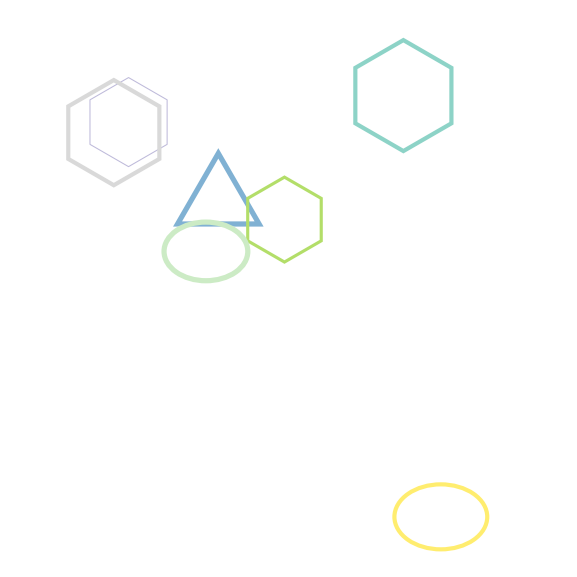[{"shape": "hexagon", "thickness": 2, "radius": 0.48, "center": [0.698, 0.834]}, {"shape": "hexagon", "thickness": 0.5, "radius": 0.39, "center": [0.223, 0.788]}, {"shape": "triangle", "thickness": 2.5, "radius": 0.41, "center": [0.378, 0.652]}, {"shape": "hexagon", "thickness": 1.5, "radius": 0.37, "center": [0.493, 0.619]}, {"shape": "hexagon", "thickness": 2, "radius": 0.46, "center": [0.197, 0.769]}, {"shape": "oval", "thickness": 2.5, "radius": 0.36, "center": [0.357, 0.564]}, {"shape": "oval", "thickness": 2, "radius": 0.4, "center": [0.763, 0.104]}]